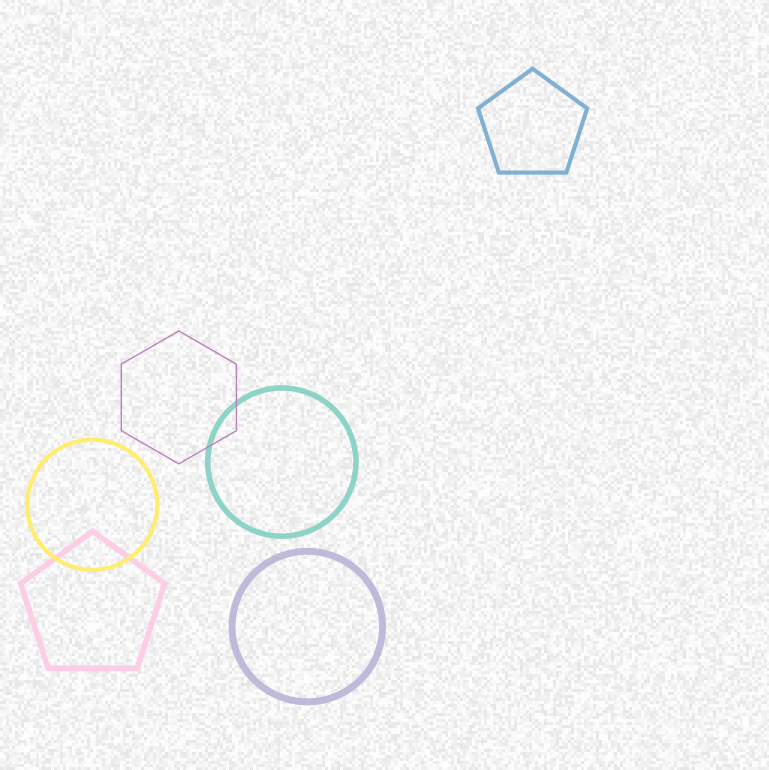[{"shape": "circle", "thickness": 2, "radius": 0.48, "center": [0.366, 0.4]}, {"shape": "circle", "thickness": 2.5, "radius": 0.49, "center": [0.399, 0.186]}, {"shape": "pentagon", "thickness": 1.5, "radius": 0.37, "center": [0.692, 0.836]}, {"shape": "pentagon", "thickness": 2, "radius": 0.49, "center": [0.12, 0.212]}, {"shape": "hexagon", "thickness": 0.5, "radius": 0.43, "center": [0.232, 0.484]}, {"shape": "circle", "thickness": 1.5, "radius": 0.42, "center": [0.12, 0.344]}]